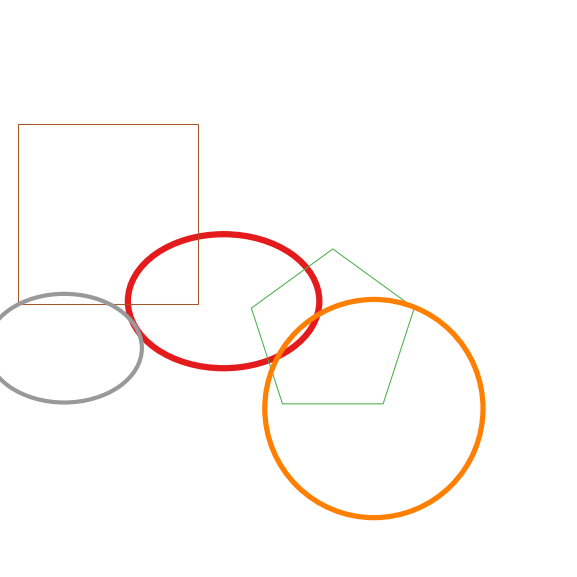[{"shape": "oval", "thickness": 3, "radius": 0.83, "center": [0.387, 0.478]}, {"shape": "pentagon", "thickness": 0.5, "radius": 0.74, "center": [0.576, 0.42]}, {"shape": "circle", "thickness": 2.5, "radius": 0.94, "center": [0.647, 0.292]}, {"shape": "square", "thickness": 0.5, "radius": 0.78, "center": [0.187, 0.628]}, {"shape": "oval", "thickness": 2, "radius": 0.67, "center": [0.111, 0.396]}]